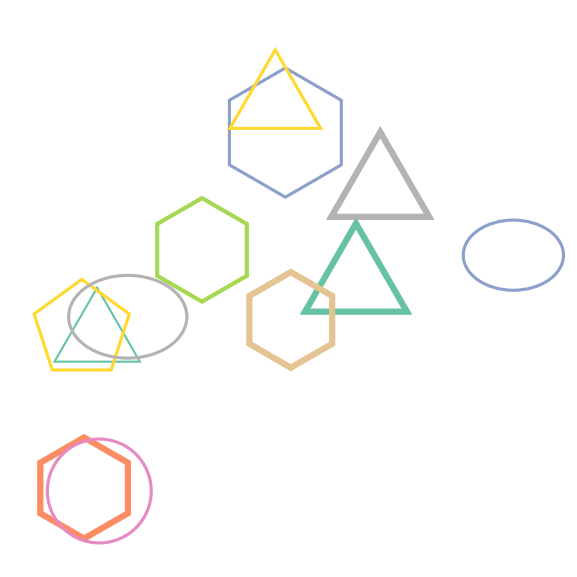[{"shape": "triangle", "thickness": 1, "radius": 0.43, "center": [0.168, 0.416]}, {"shape": "triangle", "thickness": 3, "radius": 0.51, "center": [0.616, 0.51]}, {"shape": "hexagon", "thickness": 3, "radius": 0.44, "center": [0.146, 0.154]}, {"shape": "oval", "thickness": 1.5, "radius": 0.43, "center": [0.889, 0.557]}, {"shape": "hexagon", "thickness": 1.5, "radius": 0.56, "center": [0.494, 0.77]}, {"shape": "circle", "thickness": 1.5, "radius": 0.45, "center": [0.172, 0.149]}, {"shape": "hexagon", "thickness": 2, "radius": 0.45, "center": [0.35, 0.566]}, {"shape": "triangle", "thickness": 1.5, "radius": 0.45, "center": [0.477, 0.822]}, {"shape": "pentagon", "thickness": 1.5, "radius": 0.43, "center": [0.141, 0.429]}, {"shape": "hexagon", "thickness": 3, "radius": 0.41, "center": [0.503, 0.445]}, {"shape": "oval", "thickness": 1.5, "radius": 0.51, "center": [0.221, 0.451]}, {"shape": "triangle", "thickness": 3, "radius": 0.49, "center": [0.658, 0.673]}]